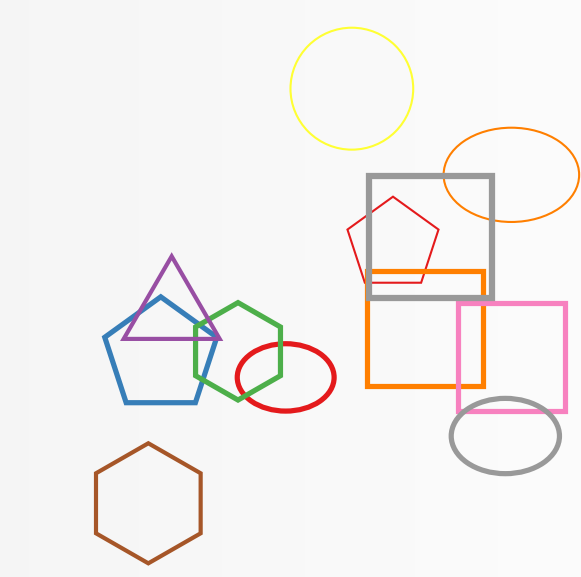[{"shape": "oval", "thickness": 2.5, "radius": 0.42, "center": [0.492, 0.346]}, {"shape": "pentagon", "thickness": 1, "radius": 0.41, "center": [0.676, 0.576]}, {"shape": "pentagon", "thickness": 2.5, "radius": 0.51, "center": [0.277, 0.384]}, {"shape": "hexagon", "thickness": 2.5, "radius": 0.42, "center": [0.409, 0.391]}, {"shape": "triangle", "thickness": 2, "radius": 0.48, "center": [0.295, 0.46]}, {"shape": "oval", "thickness": 1, "radius": 0.58, "center": [0.88, 0.696]}, {"shape": "square", "thickness": 2.5, "radius": 0.5, "center": [0.731, 0.43]}, {"shape": "circle", "thickness": 1, "radius": 0.53, "center": [0.605, 0.846]}, {"shape": "hexagon", "thickness": 2, "radius": 0.52, "center": [0.255, 0.128]}, {"shape": "square", "thickness": 2.5, "radius": 0.46, "center": [0.88, 0.381]}, {"shape": "oval", "thickness": 2.5, "radius": 0.47, "center": [0.869, 0.244]}, {"shape": "square", "thickness": 3, "radius": 0.53, "center": [0.74, 0.589]}]